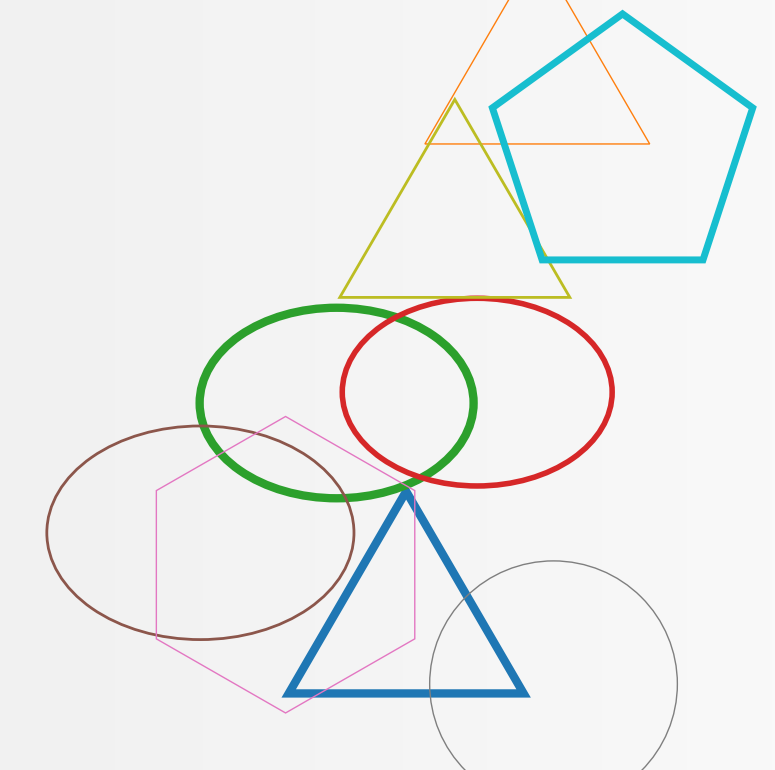[{"shape": "triangle", "thickness": 3, "radius": 0.87, "center": [0.524, 0.187]}, {"shape": "triangle", "thickness": 0.5, "radius": 0.84, "center": [0.693, 0.897]}, {"shape": "oval", "thickness": 3, "radius": 0.88, "center": [0.434, 0.477]}, {"shape": "oval", "thickness": 2, "radius": 0.87, "center": [0.616, 0.491]}, {"shape": "oval", "thickness": 1, "radius": 0.99, "center": [0.259, 0.308]}, {"shape": "hexagon", "thickness": 0.5, "radius": 0.96, "center": [0.368, 0.267]}, {"shape": "circle", "thickness": 0.5, "radius": 0.8, "center": [0.714, 0.112]}, {"shape": "triangle", "thickness": 1, "radius": 0.86, "center": [0.587, 0.699]}, {"shape": "pentagon", "thickness": 2.5, "radius": 0.88, "center": [0.803, 0.805]}]